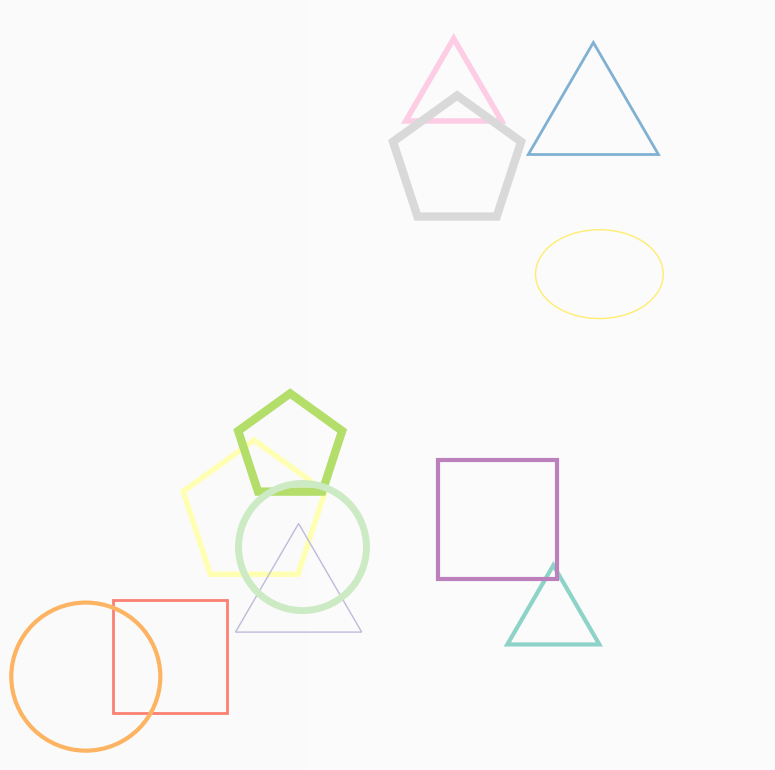[{"shape": "triangle", "thickness": 1.5, "radius": 0.34, "center": [0.714, 0.197]}, {"shape": "pentagon", "thickness": 2, "radius": 0.48, "center": [0.328, 0.332]}, {"shape": "triangle", "thickness": 0.5, "radius": 0.47, "center": [0.385, 0.226]}, {"shape": "square", "thickness": 1, "radius": 0.37, "center": [0.219, 0.147]}, {"shape": "triangle", "thickness": 1, "radius": 0.48, "center": [0.766, 0.848]}, {"shape": "circle", "thickness": 1.5, "radius": 0.48, "center": [0.111, 0.121]}, {"shape": "pentagon", "thickness": 3, "radius": 0.35, "center": [0.374, 0.419]}, {"shape": "triangle", "thickness": 2, "radius": 0.36, "center": [0.585, 0.879]}, {"shape": "pentagon", "thickness": 3, "radius": 0.43, "center": [0.59, 0.789]}, {"shape": "square", "thickness": 1.5, "radius": 0.39, "center": [0.642, 0.326]}, {"shape": "circle", "thickness": 2.5, "radius": 0.41, "center": [0.39, 0.29]}, {"shape": "oval", "thickness": 0.5, "radius": 0.41, "center": [0.773, 0.644]}]